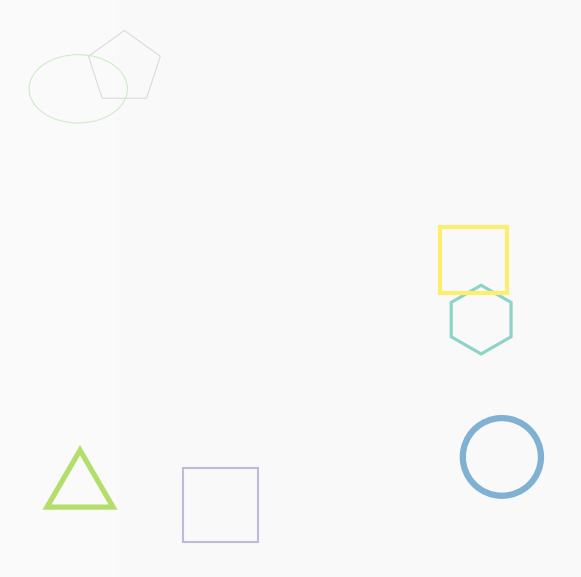[{"shape": "hexagon", "thickness": 1.5, "radius": 0.3, "center": [0.828, 0.446]}, {"shape": "square", "thickness": 1, "radius": 0.32, "center": [0.38, 0.125]}, {"shape": "circle", "thickness": 3, "radius": 0.34, "center": [0.863, 0.208]}, {"shape": "triangle", "thickness": 2.5, "radius": 0.33, "center": [0.138, 0.154]}, {"shape": "pentagon", "thickness": 0.5, "radius": 0.32, "center": [0.214, 0.882]}, {"shape": "oval", "thickness": 0.5, "radius": 0.42, "center": [0.135, 0.845]}, {"shape": "square", "thickness": 2, "radius": 0.29, "center": [0.815, 0.549]}]